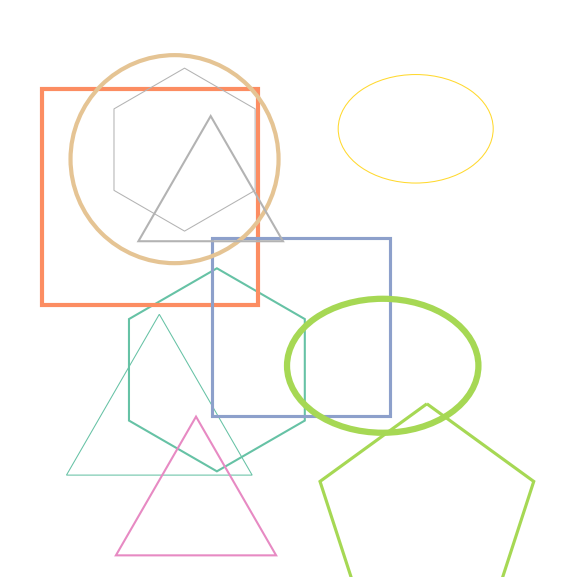[{"shape": "triangle", "thickness": 0.5, "radius": 0.93, "center": [0.276, 0.269]}, {"shape": "hexagon", "thickness": 1, "radius": 0.88, "center": [0.376, 0.359]}, {"shape": "square", "thickness": 2, "radius": 0.93, "center": [0.259, 0.657]}, {"shape": "square", "thickness": 1.5, "radius": 0.77, "center": [0.52, 0.432]}, {"shape": "triangle", "thickness": 1, "radius": 0.8, "center": [0.339, 0.118]}, {"shape": "pentagon", "thickness": 1.5, "radius": 0.97, "center": [0.739, 0.105]}, {"shape": "oval", "thickness": 3, "radius": 0.83, "center": [0.663, 0.366]}, {"shape": "oval", "thickness": 0.5, "radius": 0.67, "center": [0.72, 0.776]}, {"shape": "circle", "thickness": 2, "radius": 0.9, "center": [0.302, 0.724]}, {"shape": "hexagon", "thickness": 0.5, "radius": 0.71, "center": [0.32, 0.74]}, {"shape": "triangle", "thickness": 1, "radius": 0.72, "center": [0.365, 0.654]}]